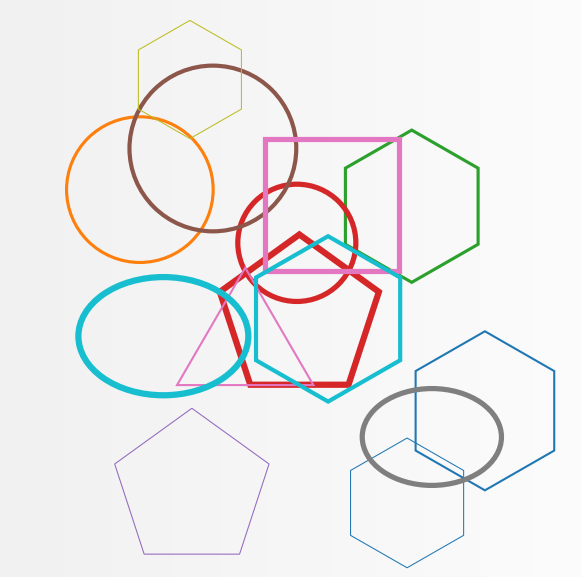[{"shape": "hexagon", "thickness": 1, "radius": 0.69, "center": [0.834, 0.288]}, {"shape": "hexagon", "thickness": 0.5, "radius": 0.56, "center": [0.7, 0.128]}, {"shape": "circle", "thickness": 1.5, "radius": 0.63, "center": [0.241, 0.671]}, {"shape": "hexagon", "thickness": 1.5, "radius": 0.66, "center": [0.708, 0.642]}, {"shape": "circle", "thickness": 2.5, "radius": 0.51, "center": [0.511, 0.579]}, {"shape": "pentagon", "thickness": 3, "radius": 0.72, "center": [0.515, 0.449]}, {"shape": "pentagon", "thickness": 0.5, "radius": 0.7, "center": [0.33, 0.153]}, {"shape": "circle", "thickness": 2, "radius": 0.72, "center": [0.366, 0.742]}, {"shape": "triangle", "thickness": 1, "radius": 0.68, "center": [0.422, 0.4]}, {"shape": "square", "thickness": 2.5, "radius": 0.57, "center": [0.572, 0.644]}, {"shape": "oval", "thickness": 2.5, "radius": 0.6, "center": [0.743, 0.242]}, {"shape": "hexagon", "thickness": 0.5, "radius": 0.51, "center": [0.327, 0.861]}, {"shape": "hexagon", "thickness": 2, "radius": 0.72, "center": [0.564, 0.447]}, {"shape": "oval", "thickness": 3, "radius": 0.73, "center": [0.281, 0.417]}]